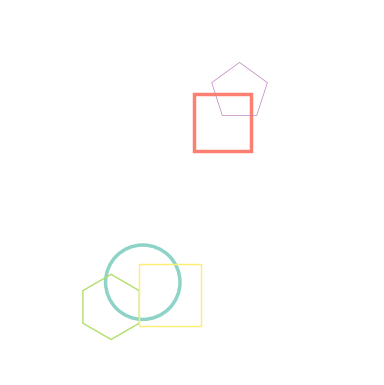[{"shape": "circle", "thickness": 2.5, "radius": 0.48, "center": [0.371, 0.267]}, {"shape": "square", "thickness": 2.5, "radius": 0.37, "center": [0.577, 0.682]}, {"shape": "hexagon", "thickness": 1, "radius": 0.42, "center": [0.289, 0.203]}, {"shape": "pentagon", "thickness": 0.5, "radius": 0.38, "center": [0.622, 0.762]}, {"shape": "square", "thickness": 1, "radius": 0.41, "center": [0.441, 0.234]}]